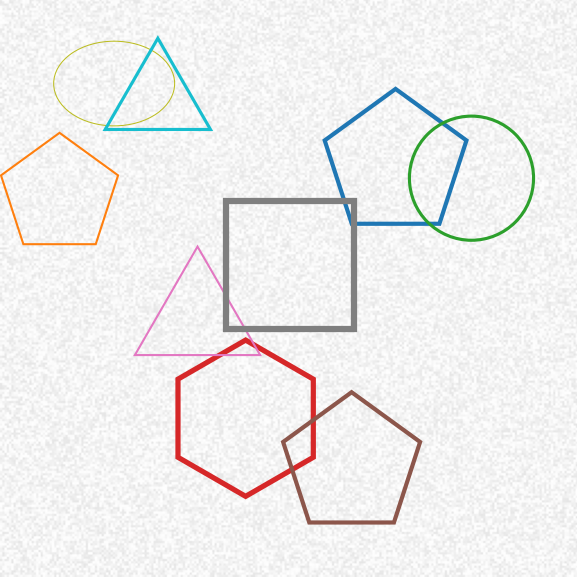[{"shape": "pentagon", "thickness": 2, "radius": 0.65, "center": [0.685, 0.716]}, {"shape": "pentagon", "thickness": 1, "radius": 0.53, "center": [0.103, 0.663]}, {"shape": "circle", "thickness": 1.5, "radius": 0.54, "center": [0.816, 0.691]}, {"shape": "hexagon", "thickness": 2.5, "radius": 0.68, "center": [0.425, 0.275]}, {"shape": "pentagon", "thickness": 2, "radius": 0.62, "center": [0.609, 0.195]}, {"shape": "triangle", "thickness": 1, "radius": 0.63, "center": [0.342, 0.447]}, {"shape": "square", "thickness": 3, "radius": 0.55, "center": [0.502, 0.54]}, {"shape": "oval", "thickness": 0.5, "radius": 0.52, "center": [0.198, 0.854]}, {"shape": "triangle", "thickness": 1.5, "radius": 0.53, "center": [0.273, 0.828]}]